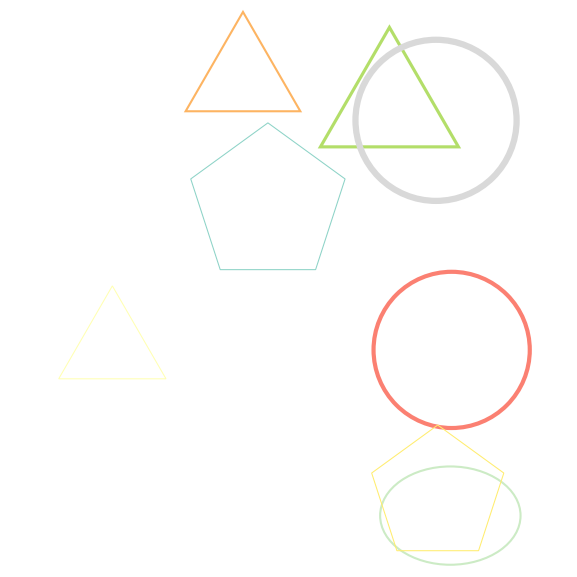[{"shape": "pentagon", "thickness": 0.5, "radius": 0.7, "center": [0.464, 0.646]}, {"shape": "triangle", "thickness": 0.5, "radius": 0.54, "center": [0.195, 0.397]}, {"shape": "circle", "thickness": 2, "radius": 0.68, "center": [0.782, 0.393]}, {"shape": "triangle", "thickness": 1, "radius": 0.57, "center": [0.421, 0.864]}, {"shape": "triangle", "thickness": 1.5, "radius": 0.69, "center": [0.674, 0.814]}, {"shape": "circle", "thickness": 3, "radius": 0.7, "center": [0.755, 0.791]}, {"shape": "oval", "thickness": 1, "radius": 0.61, "center": [0.78, 0.106]}, {"shape": "pentagon", "thickness": 0.5, "radius": 0.6, "center": [0.758, 0.143]}]